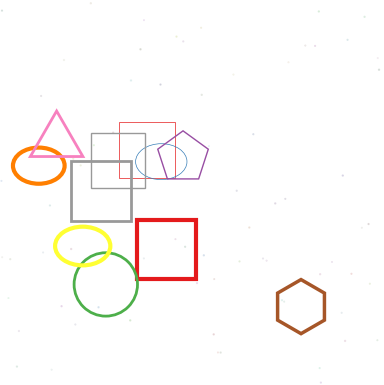[{"shape": "square", "thickness": 3, "radius": 0.39, "center": [0.433, 0.352]}, {"shape": "square", "thickness": 0.5, "radius": 0.36, "center": [0.381, 0.61]}, {"shape": "oval", "thickness": 0.5, "radius": 0.33, "center": [0.419, 0.58]}, {"shape": "circle", "thickness": 2, "radius": 0.41, "center": [0.275, 0.261]}, {"shape": "pentagon", "thickness": 1, "radius": 0.35, "center": [0.475, 0.591]}, {"shape": "oval", "thickness": 3, "radius": 0.34, "center": [0.101, 0.57]}, {"shape": "oval", "thickness": 3, "radius": 0.36, "center": [0.215, 0.361]}, {"shape": "hexagon", "thickness": 2.5, "radius": 0.35, "center": [0.782, 0.204]}, {"shape": "triangle", "thickness": 2, "radius": 0.39, "center": [0.147, 0.633]}, {"shape": "square", "thickness": 2, "radius": 0.39, "center": [0.262, 0.504]}, {"shape": "square", "thickness": 1, "radius": 0.36, "center": [0.306, 0.583]}]